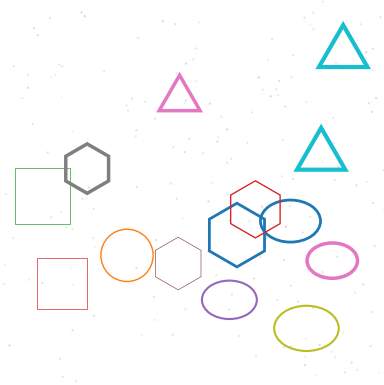[{"shape": "hexagon", "thickness": 2, "radius": 0.41, "center": [0.615, 0.389]}, {"shape": "oval", "thickness": 2, "radius": 0.39, "center": [0.754, 0.426]}, {"shape": "circle", "thickness": 1, "radius": 0.34, "center": [0.33, 0.337]}, {"shape": "square", "thickness": 0.5, "radius": 0.36, "center": [0.111, 0.49]}, {"shape": "hexagon", "thickness": 1, "radius": 0.37, "center": [0.663, 0.456]}, {"shape": "square", "thickness": 0.5, "radius": 0.33, "center": [0.161, 0.264]}, {"shape": "oval", "thickness": 1.5, "radius": 0.36, "center": [0.596, 0.221]}, {"shape": "hexagon", "thickness": 0.5, "radius": 0.34, "center": [0.463, 0.316]}, {"shape": "triangle", "thickness": 2.5, "radius": 0.31, "center": [0.467, 0.743]}, {"shape": "oval", "thickness": 2.5, "radius": 0.33, "center": [0.863, 0.323]}, {"shape": "hexagon", "thickness": 2.5, "radius": 0.32, "center": [0.226, 0.562]}, {"shape": "oval", "thickness": 1.5, "radius": 0.42, "center": [0.796, 0.147]}, {"shape": "triangle", "thickness": 3, "radius": 0.36, "center": [0.834, 0.595]}, {"shape": "triangle", "thickness": 3, "radius": 0.36, "center": [0.891, 0.862]}]